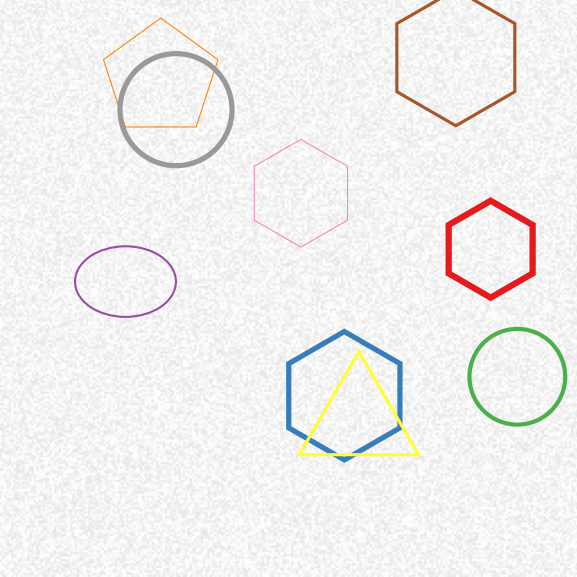[{"shape": "hexagon", "thickness": 3, "radius": 0.42, "center": [0.85, 0.568]}, {"shape": "hexagon", "thickness": 2.5, "radius": 0.56, "center": [0.596, 0.314]}, {"shape": "circle", "thickness": 2, "radius": 0.41, "center": [0.896, 0.347]}, {"shape": "oval", "thickness": 1, "radius": 0.44, "center": [0.217, 0.512]}, {"shape": "pentagon", "thickness": 0.5, "radius": 0.52, "center": [0.278, 0.864]}, {"shape": "triangle", "thickness": 1.5, "radius": 0.6, "center": [0.621, 0.271]}, {"shape": "hexagon", "thickness": 1.5, "radius": 0.59, "center": [0.789, 0.899]}, {"shape": "hexagon", "thickness": 0.5, "radius": 0.47, "center": [0.521, 0.665]}, {"shape": "circle", "thickness": 2.5, "radius": 0.48, "center": [0.305, 0.809]}]